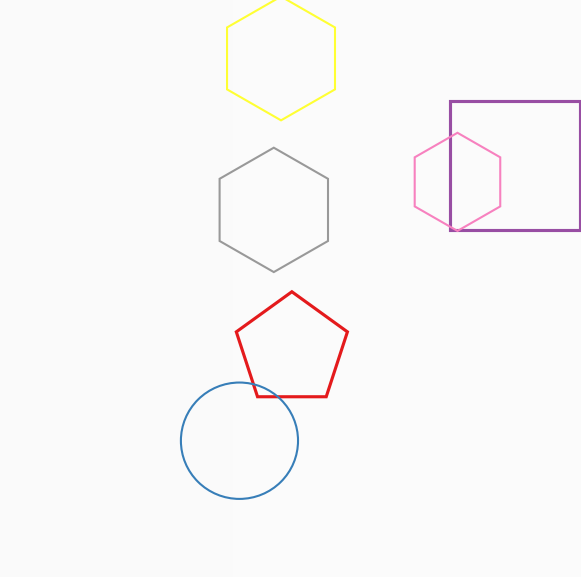[{"shape": "pentagon", "thickness": 1.5, "radius": 0.5, "center": [0.502, 0.393]}, {"shape": "circle", "thickness": 1, "radius": 0.5, "center": [0.412, 0.236]}, {"shape": "square", "thickness": 1.5, "radius": 0.56, "center": [0.886, 0.713]}, {"shape": "hexagon", "thickness": 1, "radius": 0.54, "center": [0.483, 0.898]}, {"shape": "hexagon", "thickness": 1, "radius": 0.42, "center": [0.787, 0.684]}, {"shape": "hexagon", "thickness": 1, "radius": 0.54, "center": [0.471, 0.636]}]